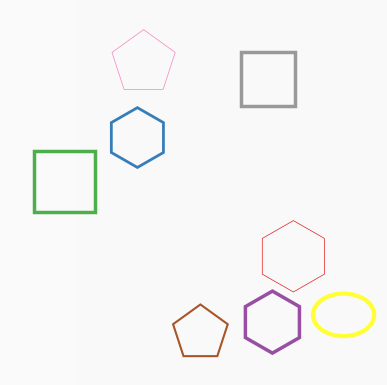[{"shape": "hexagon", "thickness": 0.5, "radius": 0.46, "center": [0.757, 0.334]}, {"shape": "hexagon", "thickness": 2, "radius": 0.39, "center": [0.355, 0.643]}, {"shape": "square", "thickness": 2.5, "radius": 0.39, "center": [0.166, 0.529]}, {"shape": "hexagon", "thickness": 2.5, "radius": 0.4, "center": [0.703, 0.163]}, {"shape": "oval", "thickness": 3, "radius": 0.39, "center": [0.887, 0.182]}, {"shape": "pentagon", "thickness": 1.5, "radius": 0.37, "center": [0.517, 0.135]}, {"shape": "pentagon", "thickness": 0.5, "radius": 0.43, "center": [0.371, 0.837]}, {"shape": "square", "thickness": 2.5, "radius": 0.35, "center": [0.692, 0.796]}]